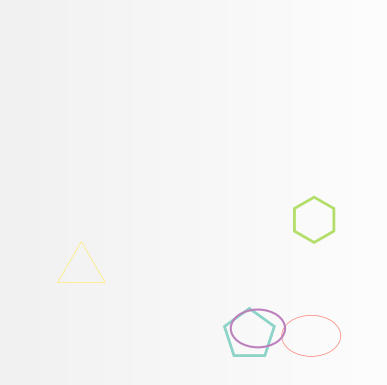[{"shape": "pentagon", "thickness": 2, "radius": 0.34, "center": [0.644, 0.131]}, {"shape": "oval", "thickness": 0.5, "radius": 0.38, "center": [0.803, 0.128]}, {"shape": "hexagon", "thickness": 2, "radius": 0.29, "center": [0.811, 0.429]}, {"shape": "oval", "thickness": 1.5, "radius": 0.35, "center": [0.666, 0.147]}, {"shape": "triangle", "thickness": 0.5, "radius": 0.36, "center": [0.21, 0.302]}]